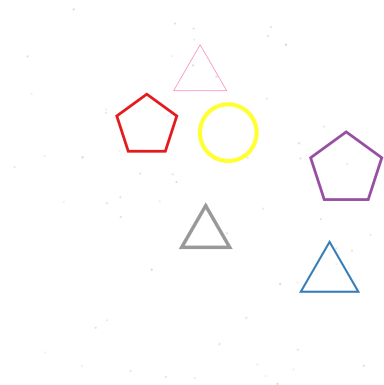[{"shape": "pentagon", "thickness": 2, "radius": 0.41, "center": [0.381, 0.673]}, {"shape": "triangle", "thickness": 1.5, "radius": 0.43, "center": [0.856, 0.285]}, {"shape": "pentagon", "thickness": 2, "radius": 0.49, "center": [0.899, 0.56]}, {"shape": "circle", "thickness": 3, "radius": 0.37, "center": [0.593, 0.655]}, {"shape": "triangle", "thickness": 0.5, "radius": 0.4, "center": [0.52, 0.804]}, {"shape": "triangle", "thickness": 2.5, "radius": 0.36, "center": [0.534, 0.394]}]